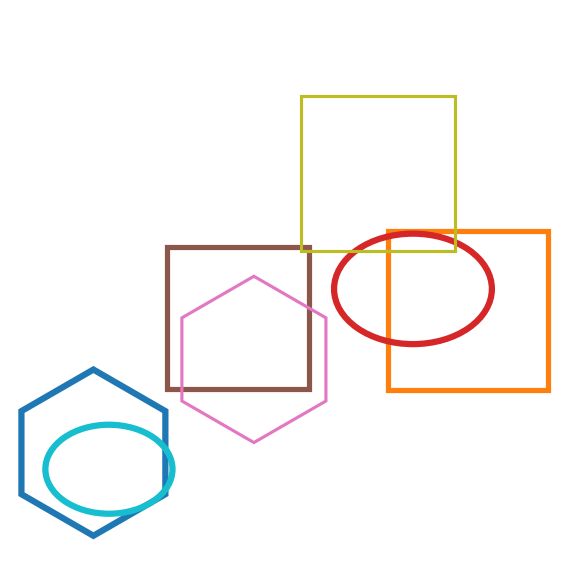[{"shape": "hexagon", "thickness": 3, "radius": 0.72, "center": [0.162, 0.215]}, {"shape": "square", "thickness": 2.5, "radius": 0.69, "center": [0.81, 0.461]}, {"shape": "oval", "thickness": 3, "radius": 0.68, "center": [0.715, 0.499]}, {"shape": "square", "thickness": 2.5, "radius": 0.61, "center": [0.412, 0.449]}, {"shape": "hexagon", "thickness": 1.5, "radius": 0.72, "center": [0.44, 0.377]}, {"shape": "square", "thickness": 1.5, "radius": 0.67, "center": [0.654, 0.699]}, {"shape": "oval", "thickness": 3, "radius": 0.55, "center": [0.189, 0.187]}]